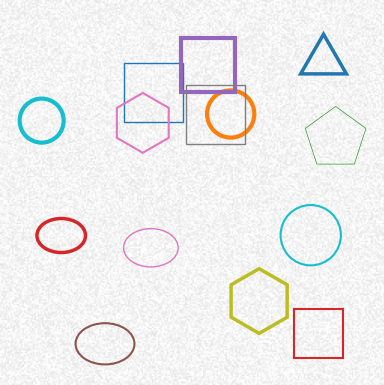[{"shape": "triangle", "thickness": 2.5, "radius": 0.34, "center": [0.84, 0.842]}, {"shape": "square", "thickness": 1, "radius": 0.38, "center": [0.4, 0.76]}, {"shape": "circle", "thickness": 3, "radius": 0.31, "center": [0.599, 0.704]}, {"shape": "pentagon", "thickness": 0.5, "radius": 0.41, "center": [0.872, 0.641]}, {"shape": "square", "thickness": 1.5, "radius": 0.32, "center": [0.826, 0.133]}, {"shape": "oval", "thickness": 2.5, "radius": 0.32, "center": [0.159, 0.388]}, {"shape": "square", "thickness": 3, "radius": 0.35, "center": [0.541, 0.832]}, {"shape": "oval", "thickness": 1.5, "radius": 0.38, "center": [0.273, 0.107]}, {"shape": "oval", "thickness": 1, "radius": 0.35, "center": [0.392, 0.356]}, {"shape": "hexagon", "thickness": 1.5, "radius": 0.39, "center": [0.371, 0.681]}, {"shape": "square", "thickness": 1, "radius": 0.38, "center": [0.561, 0.703]}, {"shape": "hexagon", "thickness": 2.5, "radius": 0.42, "center": [0.673, 0.218]}, {"shape": "circle", "thickness": 1.5, "radius": 0.39, "center": [0.807, 0.389]}, {"shape": "circle", "thickness": 3, "radius": 0.29, "center": [0.108, 0.687]}]